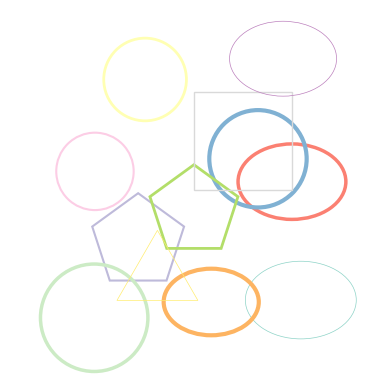[{"shape": "oval", "thickness": 0.5, "radius": 0.72, "center": [0.781, 0.221]}, {"shape": "circle", "thickness": 2, "radius": 0.54, "center": [0.377, 0.794]}, {"shape": "pentagon", "thickness": 1.5, "radius": 0.63, "center": [0.359, 0.373]}, {"shape": "oval", "thickness": 2.5, "radius": 0.7, "center": [0.758, 0.528]}, {"shape": "circle", "thickness": 3, "radius": 0.63, "center": [0.67, 0.588]}, {"shape": "oval", "thickness": 3, "radius": 0.62, "center": [0.549, 0.216]}, {"shape": "pentagon", "thickness": 2, "radius": 0.6, "center": [0.504, 0.452]}, {"shape": "circle", "thickness": 1.5, "radius": 0.5, "center": [0.247, 0.555]}, {"shape": "square", "thickness": 1, "radius": 0.64, "center": [0.632, 0.634]}, {"shape": "oval", "thickness": 0.5, "radius": 0.7, "center": [0.735, 0.848]}, {"shape": "circle", "thickness": 2.5, "radius": 0.7, "center": [0.245, 0.175]}, {"shape": "triangle", "thickness": 0.5, "radius": 0.61, "center": [0.409, 0.28]}]